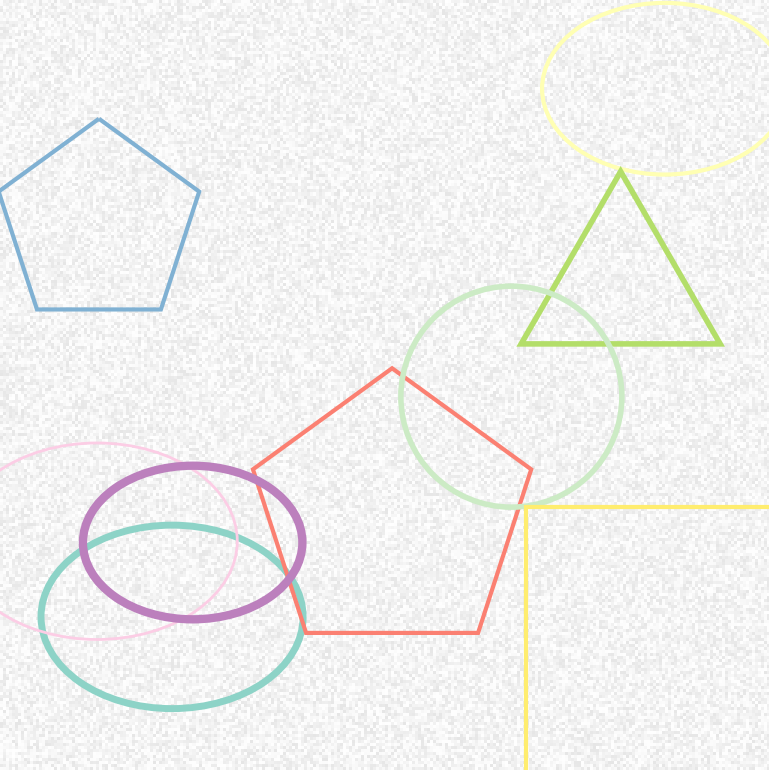[{"shape": "oval", "thickness": 2.5, "radius": 0.85, "center": [0.223, 0.199]}, {"shape": "oval", "thickness": 1.5, "radius": 0.8, "center": [0.863, 0.885]}, {"shape": "pentagon", "thickness": 1.5, "radius": 0.95, "center": [0.509, 0.332]}, {"shape": "pentagon", "thickness": 1.5, "radius": 0.68, "center": [0.128, 0.709]}, {"shape": "triangle", "thickness": 2, "radius": 0.75, "center": [0.806, 0.628]}, {"shape": "oval", "thickness": 1, "radius": 0.91, "center": [0.126, 0.297]}, {"shape": "oval", "thickness": 3, "radius": 0.71, "center": [0.25, 0.295]}, {"shape": "circle", "thickness": 2, "radius": 0.72, "center": [0.664, 0.485]}, {"shape": "square", "thickness": 1.5, "radius": 0.92, "center": [0.868, 0.157]}]